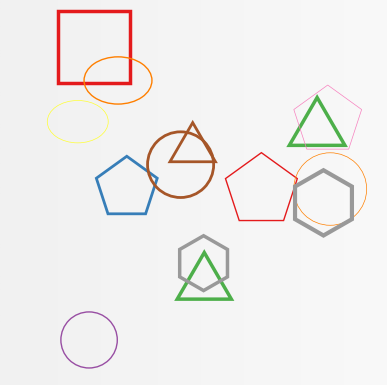[{"shape": "pentagon", "thickness": 1, "radius": 0.49, "center": [0.675, 0.506]}, {"shape": "square", "thickness": 2.5, "radius": 0.47, "center": [0.242, 0.878]}, {"shape": "pentagon", "thickness": 2, "radius": 0.41, "center": [0.327, 0.512]}, {"shape": "triangle", "thickness": 2.5, "radius": 0.41, "center": [0.818, 0.664]}, {"shape": "triangle", "thickness": 2.5, "radius": 0.4, "center": [0.527, 0.263]}, {"shape": "circle", "thickness": 1, "radius": 0.36, "center": [0.23, 0.117]}, {"shape": "circle", "thickness": 0.5, "radius": 0.47, "center": [0.852, 0.509]}, {"shape": "oval", "thickness": 1, "radius": 0.44, "center": [0.305, 0.791]}, {"shape": "oval", "thickness": 0.5, "radius": 0.39, "center": [0.201, 0.684]}, {"shape": "triangle", "thickness": 2, "radius": 0.34, "center": [0.497, 0.614]}, {"shape": "circle", "thickness": 2, "radius": 0.43, "center": [0.466, 0.572]}, {"shape": "pentagon", "thickness": 0.5, "radius": 0.46, "center": [0.846, 0.687]}, {"shape": "hexagon", "thickness": 3, "radius": 0.42, "center": [0.835, 0.473]}, {"shape": "hexagon", "thickness": 2.5, "radius": 0.36, "center": [0.525, 0.316]}]